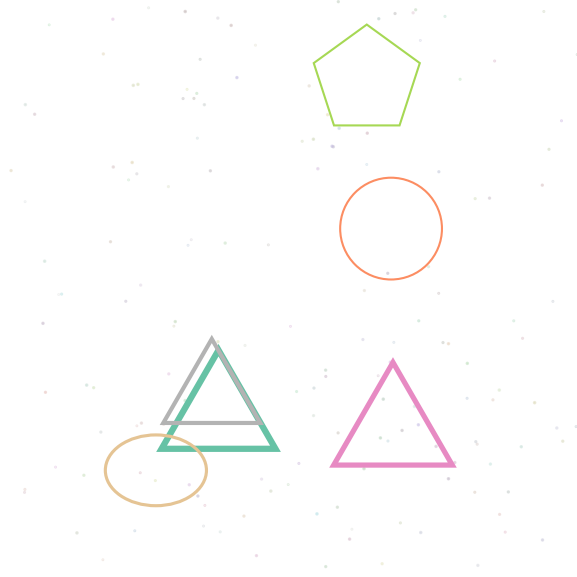[{"shape": "triangle", "thickness": 3, "radius": 0.57, "center": [0.378, 0.279]}, {"shape": "circle", "thickness": 1, "radius": 0.44, "center": [0.677, 0.603]}, {"shape": "triangle", "thickness": 2.5, "radius": 0.59, "center": [0.68, 0.253]}, {"shape": "pentagon", "thickness": 1, "radius": 0.48, "center": [0.635, 0.86]}, {"shape": "oval", "thickness": 1.5, "radius": 0.44, "center": [0.27, 0.185]}, {"shape": "triangle", "thickness": 2, "radius": 0.48, "center": [0.367, 0.315]}]